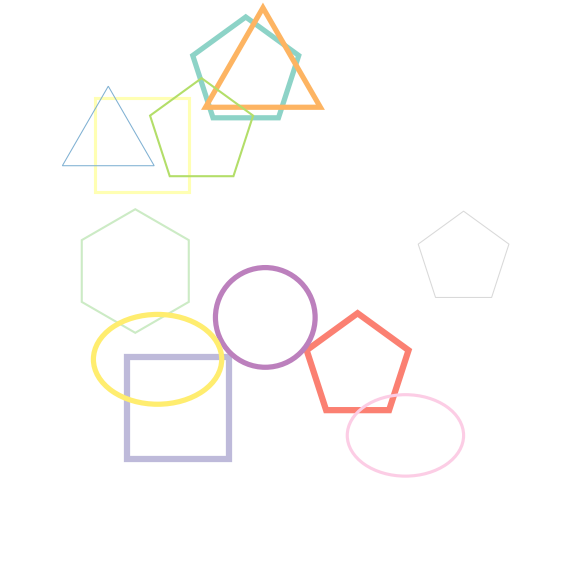[{"shape": "pentagon", "thickness": 2.5, "radius": 0.48, "center": [0.426, 0.873]}, {"shape": "square", "thickness": 1.5, "radius": 0.41, "center": [0.246, 0.748]}, {"shape": "square", "thickness": 3, "radius": 0.44, "center": [0.308, 0.292]}, {"shape": "pentagon", "thickness": 3, "radius": 0.46, "center": [0.619, 0.364]}, {"shape": "triangle", "thickness": 0.5, "radius": 0.46, "center": [0.187, 0.758]}, {"shape": "triangle", "thickness": 2.5, "radius": 0.57, "center": [0.455, 0.871]}, {"shape": "pentagon", "thickness": 1, "radius": 0.47, "center": [0.349, 0.77]}, {"shape": "oval", "thickness": 1.5, "radius": 0.5, "center": [0.702, 0.245]}, {"shape": "pentagon", "thickness": 0.5, "radius": 0.41, "center": [0.803, 0.551]}, {"shape": "circle", "thickness": 2.5, "radius": 0.43, "center": [0.459, 0.449]}, {"shape": "hexagon", "thickness": 1, "radius": 0.53, "center": [0.234, 0.53]}, {"shape": "oval", "thickness": 2.5, "radius": 0.56, "center": [0.273, 0.377]}]